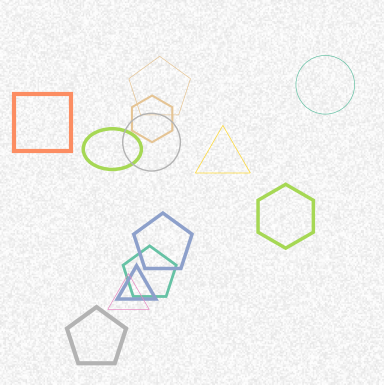[{"shape": "circle", "thickness": 0.5, "radius": 0.38, "center": [0.845, 0.78]}, {"shape": "pentagon", "thickness": 2, "radius": 0.36, "center": [0.389, 0.289]}, {"shape": "square", "thickness": 3, "radius": 0.37, "center": [0.111, 0.683]}, {"shape": "triangle", "thickness": 2.5, "radius": 0.29, "center": [0.355, 0.252]}, {"shape": "pentagon", "thickness": 2.5, "radius": 0.4, "center": [0.423, 0.367]}, {"shape": "triangle", "thickness": 0.5, "radius": 0.31, "center": [0.334, 0.227]}, {"shape": "hexagon", "thickness": 2.5, "radius": 0.41, "center": [0.742, 0.438]}, {"shape": "oval", "thickness": 2.5, "radius": 0.38, "center": [0.292, 0.613]}, {"shape": "triangle", "thickness": 0.5, "radius": 0.41, "center": [0.579, 0.592]}, {"shape": "hexagon", "thickness": 1.5, "radius": 0.3, "center": [0.395, 0.691]}, {"shape": "pentagon", "thickness": 0.5, "radius": 0.42, "center": [0.415, 0.77]}, {"shape": "pentagon", "thickness": 3, "radius": 0.4, "center": [0.251, 0.122]}, {"shape": "circle", "thickness": 1, "radius": 0.37, "center": [0.394, 0.631]}]